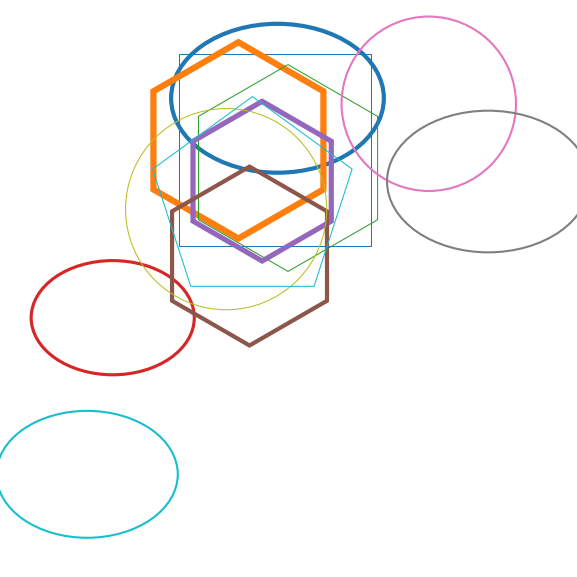[{"shape": "oval", "thickness": 2, "radius": 0.92, "center": [0.48, 0.829]}, {"shape": "square", "thickness": 0.5, "radius": 0.83, "center": [0.477, 0.739]}, {"shape": "hexagon", "thickness": 3, "radius": 0.85, "center": [0.413, 0.756]}, {"shape": "hexagon", "thickness": 0.5, "radius": 0.9, "center": [0.499, 0.708]}, {"shape": "oval", "thickness": 1.5, "radius": 0.71, "center": [0.195, 0.449]}, {"shape": "hexagon", "thickness": 2.5, "radius": 0.69, "center": [0.454, 0.685]}, {"shape": "hexagon", "thickness": 2, "radius": 0.77, "center": [0.432, 0.556]}, {"shape": "circle", "thickness": 1, "radius": 0.76, "center": [0.742, 0.819]}, {"shape": "oval", "thickness": 1, "radius": 0.88, "center": [0.845, 0.685]}, {"shape": "circle", "thickness": 0.5, "radius": 0.87, "center": [0.392, 0.637]}, {"shape": "pentagon", "thickness": 0.5, "radius": 0.91, "center": [0.437, 0.65]}, {"shape": "oval", "thickness": 1, "radius": 0.78, "center": [0.151, 0.178]}]